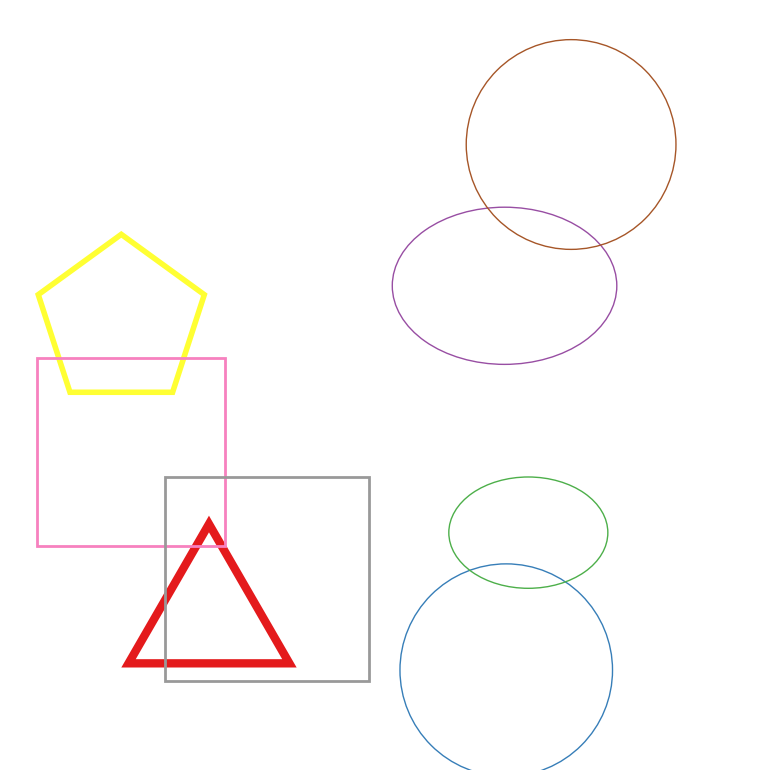[{"shape": "triangle", "thickness": 3, "radius": 0.6, "center": [0.271, 0.199]}, {"shape": "circle", "thickness": 0.5, "radius": 0.69, "center": [0.657, 0.13]}, {"shape": "oval", "thickness": 0.5, "radius": 0.52, "center": [0.686, 0.308]}, {"shape": "oval", "thickness": 0.5, "radius": 0.73, "center": [0.655, 0.629]}, {"shape": "pentagon", "thickness": 2, "radius": 0.57, "center": [0.158, 0.582]}, {"shape": "circle", "thickness": 0.5, "radius": 0.68, "center": [0.742, 0.812]}, {"shape": "square", "thickness": 1, "radius": 0.61, "center": [0.17, 0.413]}, {"shape": "square", "thickness": 1, "radius": 0.66, "center": [0.347, 0.248]}]